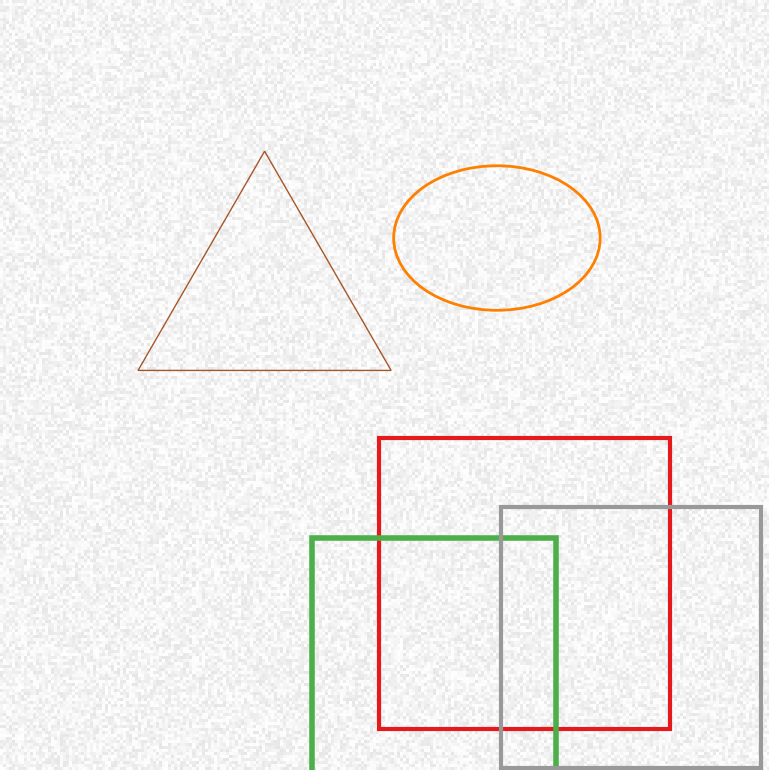[{"shape": "square", "thickness": 1.5, "radius": 0.94, "center": [0.682, 0.243]}, {"shape": "square", "thickness": 2, "radius": 0.79, "center": [0.564, 0.143]}, {"shape": "oval", "thickness": 1, "radius": 0.67, "center": [0.645, 0.691]}, {"shape": "triangle", "thickness": 0.5, "radius": 0.95, "center": [0.344, 0.614]}, {"shape": "square", "thickness": 1.5, "radius": 0.85, "center": [0.82, 0.172]}]